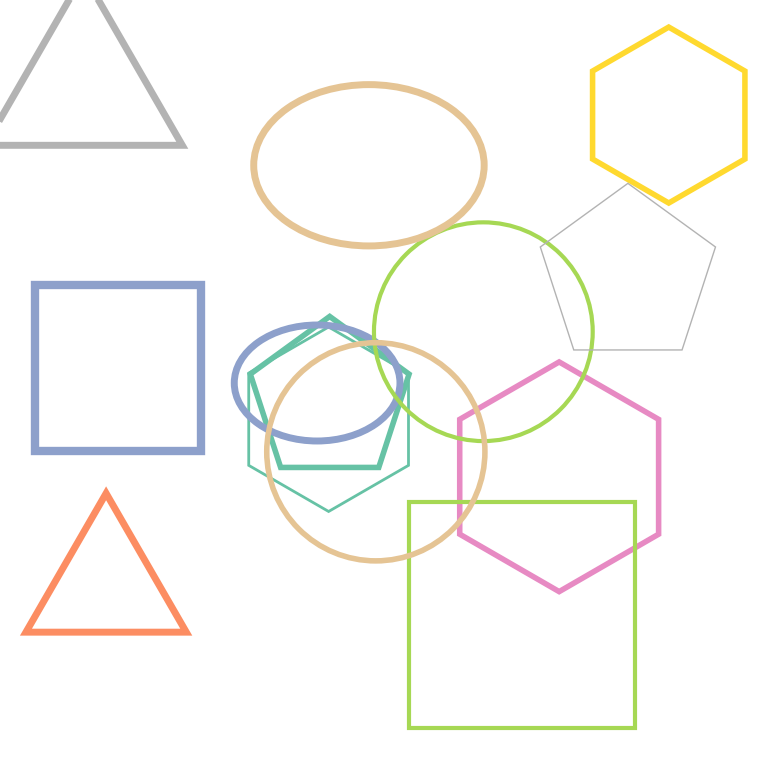[{"shape": "hexagon", "thickness": 1, "radius": 0.6, "center": [0.427, 0.456]}, {"shape": "pentagon", "thickness": 2, "radius": 0.54, "center": [0.428, 0.481]}, {"shape": "triangle", "thickness": 2.5, "radius": 0.6, "center": [0.138, 0.239]}, {"shape": "oval", "thickness": 2.5, "radius": 0.54, "center": [0.412, 0.503]}, {"shape": "square", "thickness": 3, "radius": 0.54, "center": [0.154, 0.522]}, {"shape": "hexagon", "thickness": 2, "radius": 0.75, "center": [0.726, 0.381]}, {"shape": "square", "thickness": 1.5, "radius": 0.73, "center": [0.678, 0.201]}, {"shape": "circle", "thickness": 1.5, "radius": 0.71, "center": [0.628, 0.569]}, {"shape": "hexagon", "thickness": 2, "radius": 0.57, "center": [0.869, 0.851]}, {"shape": "oval", "thickness": 2.5, "radius": 0.75, "center": [0.479, 0.785]}, {"shape": "circle", "thickness": 2, "radius": 0.71, "center": [0.488, 0.413]}, {"shape": "triangle", "thickness": 2.5, "radius": 0.74, "center": [0.109, 0.885]}, {"shape": "pentagon", "thickness": 0.5, "radius": 0.6, "center": [0.815, 0.642]}]